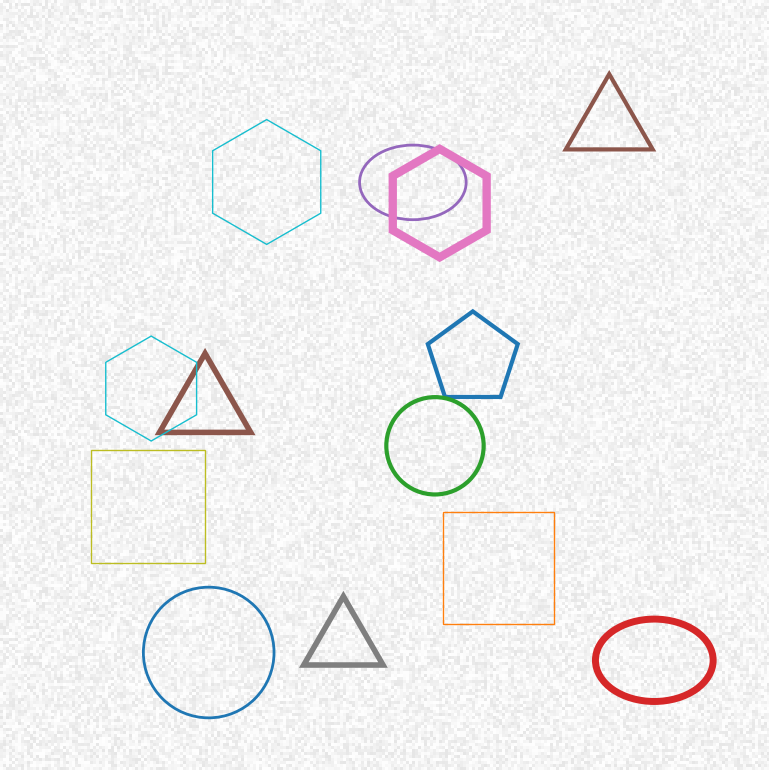[{"shape": "circle", "thickness": 1, "radius": 0.42, "center": [0.271, 0.153]}, {"shape": "pentagon", "thickness": 1.5, "radius": 0.31, "center": [0.614, 0.534]}, {"shape": "square", "thickness": 0.5, "radius": 0.36, "center": [0.647, 0.263]}, {"shape": "circle", "thickness": 1.5, "radius": 0.32, "center": [0.565, 0.421]}, {"shape": "oval", "thickness": 2.5, "radius": 0.38, "center": [0.85, 0.142]}, {"shape": "oval", "thickness": 1, "radius": 0.35, "center": [0.536, 0.763]}, {"shape": "triangle", "thickness": 2, "radius": 0.34, "center": [0.266, 0.473]}, {"shape": "triangle", "thickness": 1.5, "radius": 0.33, "center": [0.791, 0.839]}, {"shape": "hexagon", "thickness": 3, "radius": 0.35, "center": [0.571, 0.736]}, {"shape": "triangle", "thickness": 2, "radius": 0.3, "center": [0.446, 0.166]}, {"shape": "square", "thickness": 0.5, "radius": 0.37, "center": [0.192, 0.342]}, {"shape": "hexagon", "thickness": 0.5, "radius": 0.34, "center": [0.196, 0.495]}, {"shape": "hexagon", "thickness": 0.5, "radius": 0.41, "center": [0.346, 0.764]}]